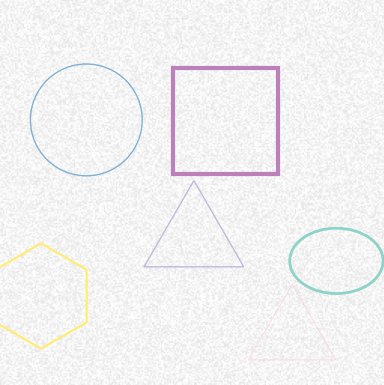[{"shape": "oval", "thickness": 2, "radius": 0.61, "center": [0.874, 0.322]}, {"shape": "triangle", "thickness": 1, "radius": 0.75, "center": [0.504, 0.382]}, {"shape": "circle", "thickness": 1, "radius": 0.73, "center": [0.224, 0.689]}, {"shape": "triangle", "thickness": 0.5, "radius": 0.66, "center": [0.759, 0.131]}, {"shape": "square", "thickness": 3, "radius": 0.69, "center": [0.586, 0.687]}, {"shape": "hexagon", "thickness": 1.5, "radius": 0.68, "center": [0.107, 0.231]}]